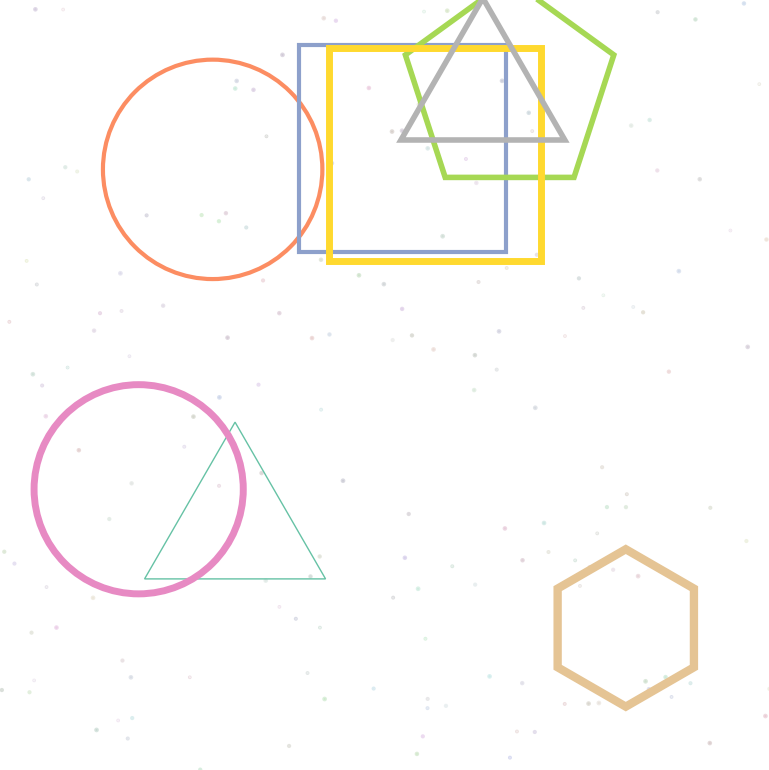[{"shape": "triangle", "thickness": 0.5, "radius": 0.68, "center": [0.305, 0.316]}, {"shape": "circle", "thickness": 1.5, "radius": 0.71, "center": [0.276, 0.78]}, {"shape": "square", "thickness": 1.5, "radius": 0.67, "center": [0.523, 0.807]}, {"shape": "circle", "thickness": 2.5, "radius": 0.68, "center": [0.18, 0.365]}, {"shape": "pentagon", "thickness": 2, "radius": 0.71, "center": [0.662, 0.885]}, {"shape": "square", "thickness": 2.5, "radius": 0.69, "center": [0.565, 0.799]}, {"shape": "hexagon", "thickness": 3, "radius": 0.51, "center": [0.813, 0.184]}, {"shape": "triangle", "thickness": 2, "radius": 0.61, "center": [0.627, 0.88]}]